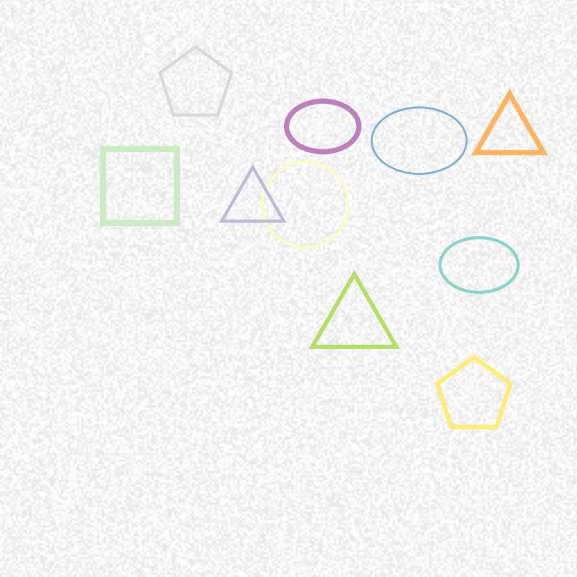[{"shape": "oval", "thickness": 1.5, "radius": 0.34, "center": [0.83, 0.54]}, {"shape": "circle", "thickness": 1, "radius": 0.37, "center": [0.529, 0.645]}, {"shape": "triangle", "thickness": 1.5, "radius": 0.31, "center": [0.438, 0.647]}, {"shape": "oval", "thickness": 1, "radius": 0.41, "center": [0.726, 0.756]}, {"shape": "triangle", "thickness": 2.5, "radius": 0.34, "center": [0.882, 0.769]}, {"shape": "triangle", "thickness": 2, "radius": 0.42, "center": [0.614, 0.441]}, {"shape": "pentagon", "thickness": 1.5, "radius": 0.33, "center": [0.339, 0.853]}, {"shape": "oval", "thickness": 2.5, "radius": 0.31, "center": [0.559, 0.78]}, {"shape": "square", "thickness": 3, "radius": 0.32, "center": [0.242, 0.677]}, {"shape": "pentagon", "thickness": 2, "radius": 0.33, "center": [0.821, 0.314]}]